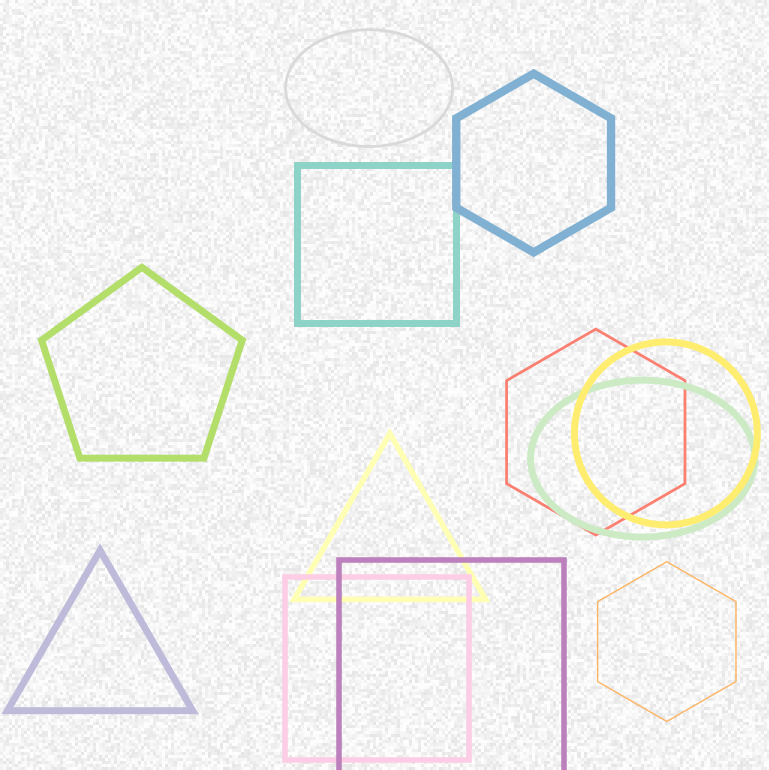[{"shape": "square", "thickness": 2.5, "radius": 0.52, "center": [0.489, 0.683]}, {"shape": "triangle", "thickness": 2, "radius": 0.72, "center": [0.506, 0.293]}, {"shape": "triangle", "thickness": 2.5, "radius": 0.69, "center": [0.13, 0.146]}, {"shape": "hexagon", "thickness": 1, "radius": 0.67, "center": [0.774, 0.439]}, {"shape": "hexagon", "thickness": 3, "radius": 0.58, "center": [0.693, 0.788]}, {"shape": "hexagon", "thickness": 0.5, "radius": 0.52, "center": [0.866, 0.167]}, {"shape": "pentagon", "thickness": 2.5, "radius": 0.69, "center": [0.184, 0.516]}, {"shape": "square", "thickness": 2, "radius": 0.59, "center": [0.49, 0.131]}, {"shape": "oval", "thickness": 1, "radius": 0.54, "center": [0.479, 0.886]}, {"shape": "square", "thickness": 2, "radius": 0.73, "center": [0.586, 0.126]}, {"shape": "oval", "thickness": 2.5, "radius": 0.73, "center": [0.835, 0.404]}, {"shape": "circle", "thickness": 2.5, "radius": 0.59, "center": [0.865, 0.437]}]